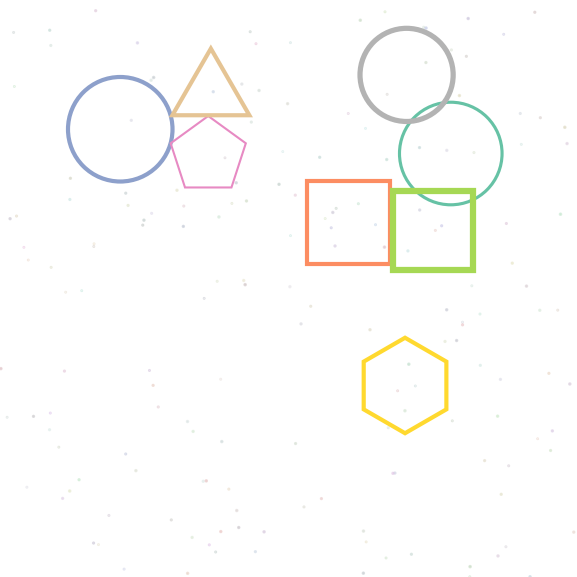[{"shape": "circle", "thickness": 1.5, "radius": 0.44, "center": [0.781, 0.733]}, {"shape": "square", "thickness": 2, "radius": 0.36, "center": [0.603, 0.613]}, {"shape": "circle", "thickness": 2, "radius": 0.45, "center": [0.208, 0.775]}, {"shape": "pentagon", "thickness": 1, "radius": 0.34, "center": [0.361, 0.73]}, {"shape": "square", "thickness": 3, "radius": 0.35, "center": [0.749, 0.6]}, {"shape": "hexagon", "thickness": 2, "radius": 0.41, "center": [0.701, 0.332]}, {"shape": "triangle", "thickness": 2, "radius": 0.38, "center": [0.365, 0.838]}, {"shape": "circle", "thickness": 2.5, "radius": 0.4, "center": [0.704, 0.869]}]